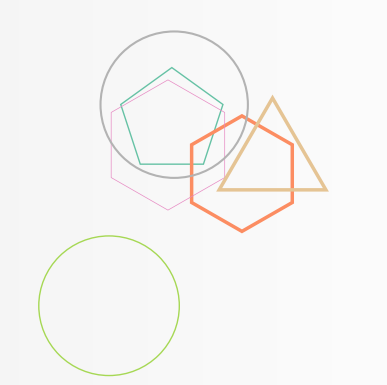[{"shape": "pentagon", "thickness": 1, "radius": 0.69, "center": [0.443, 0.686]}, {"shape": "hexagon", "thickness": 2.5, "radius": 0.75, "center": [0.624, 0.549]}, {"shape": "hexagon", "thickness": 0.5, "radius": 0.85, "center": [0.433, 0.623]}, {"shape": "circle", "thickness": 1, "radius": 0.91, "center": [0.281, 0.206]}, {"shape": "triangle", "thickness": 2.5, "radius": 0.79, "center": [0.703, 0.586]}, {"shape": "circle", "thickness": 1.5, "radius": 0.95, "center": [0.45, 0.728]}]